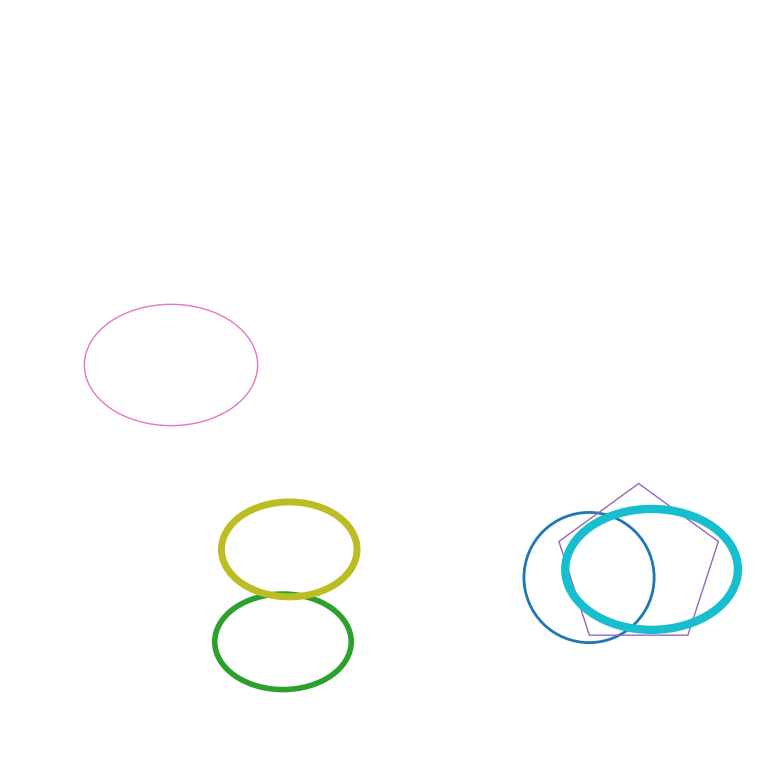[{"shape": "circle", "thickness": 1, "radius": 0.42, "center": [0.765, 0.25]}, {"shape": "oval", "thickness": 2, "radius": 0.44, "center": [0.368, 0.167]}, {"shape": "pentagon", "thickness": 0.5, "radius": 0.54, "center": [0.829, 0.263]}, {"shape": "oval", "thickness": 0.5, "radius": 0.56, "center": [0.222, 0.526]}, {"shape": "oval", "thickness": 2.5, "radius": 0.44, "center": [0.376, 0.287]}, {"shape": "oval", "thickness": 3, "radius": 0.56, "center": [0.846, 0.261]}]